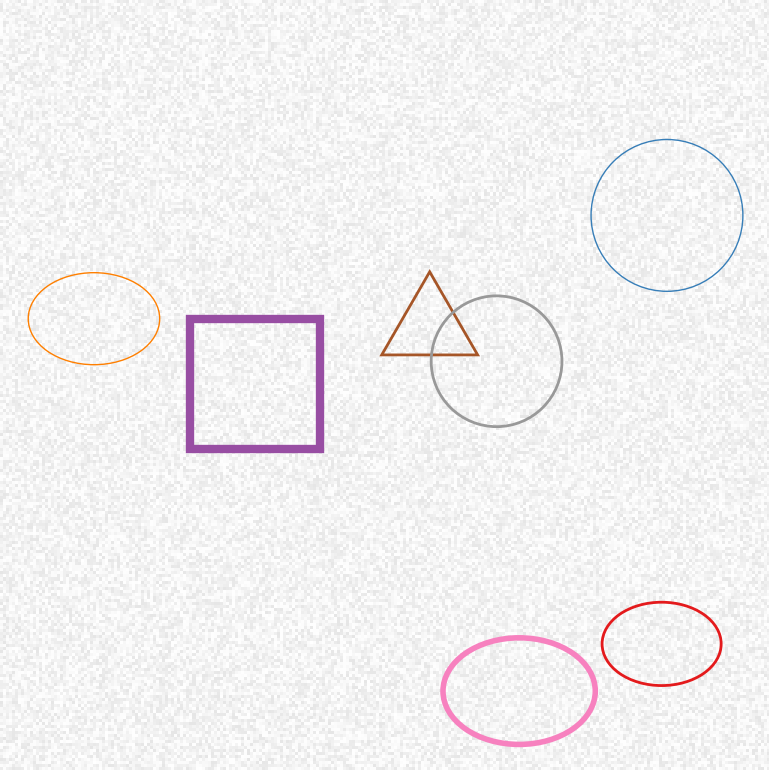[{"shape": "oval", "thickness": 1, "radius": 0.39, "center": [0.859, 0.164]}, {"shape": "circle", "thickness": 0.5, "radius": 0.49, "center": [0.866, 0.72]}, {"shape": "square", "thickness": 3, "radius": 0.42, "center": [0.331, 0.501]}, {"shape": "oval", "thickness": 0.5, "radius": 0.43, "center": [0.122, 0.586]}, {"shape": "triangle", "thickness": 1, "radius": 0.36, "center": [0.558, 0.575]}, {"shape": "oval", "thickness": 2, "radius": 0.49, "center": [0.674, 0.102]}, {"shape": "circle", "thickness": 1, "radius": 0.42, "center": [0.645, 0.531]}]